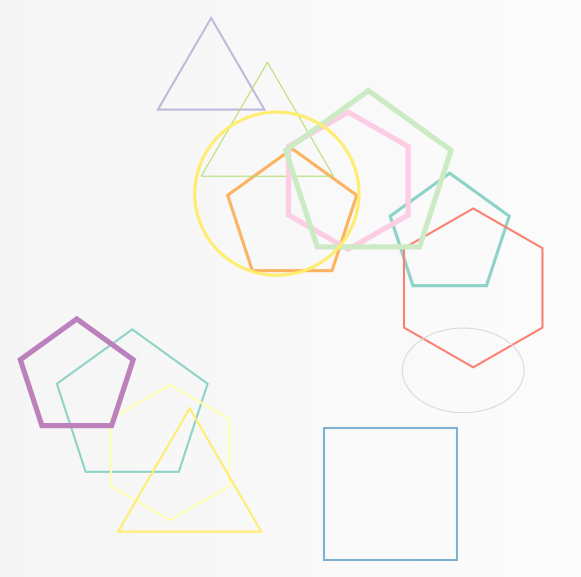[{"shape": "pentagon", "thickness": 1, "radius": 0.68, "center": [0.228, 0.292]}, {"shape": "pentagon", "thickness": 1.5, "radius": 0.54, "center": [0.774, 0.592]}, {"shape": "hexagon", "thickness": 1, "radius": 0.59, "center": [0.292, 0.216]}, {"shape": "triangle", "thickness": 1, "radius": 0.53, "center": [0.363, 0.862]}, {"shape": "hexagon", "thickness": 1, "radius": 0.69, "center": [0.814, 0.501]}, {"shape": "square", "thickness": 1, "radius": 0.57, "center": [0.672, 0.143]}, {"shape": "pentagon", "thickness": 1.5, "radius": 0.58, "center": [0.503, 0.625]}, {"shape": "triangle", "thickness": 0.5, "radius": 0.66, "center": [0.46, 0.76]}, {"shape": "hexagon", "thickness": 2.5, "radius": 0.59, "center": [0.599, 0.686]}, {"shape": "oval", "thickness": 0.5, "radius": 0.52, "center": [0.797, 0.358]}, {"shape": "pentagon", "thickness": 2.5, "radius": 0.51, "center": [0.132, 0.345]}, {"shape": "pentagon", "thickness": 2.5, "radius": 0.75, "center": [0.634, 0.693]}, {"shape": "circle", "thickness": 1.5, "radius": 0.71, "center": [0.476, 0.664]}, {"shape": "triangle", "thickness": 1, "radius": 0.71, "center": [0.326, 0.15]}]